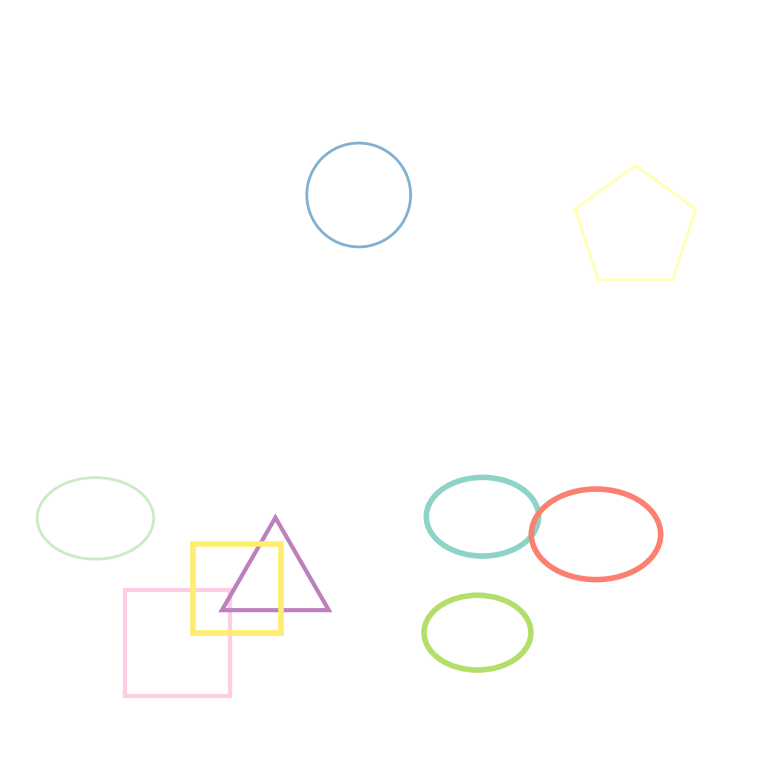[{"shape": "oval", "thickness": 2, "radius": 0.36, "center": [0.627, 0.329]}, {"shape": "pentagon", "thickness": 1, "radius": 0.41, "center": [0.825, 0.703]}, {"shape": "oval", "thickness": 2, "radius": 0.42, "center": [0.774, 0.306]}, {"shape": "circle", "thickness": 1, "radius": 0.34, "center": [0.466, 0.747]}, {"shape": "oval", "thickness": 2, "radius": 0.35, "center": [0.62, 0.178]}, {"shape": "square", "thickness": 1.5, "radius": 0.34, "center": [0.23, 0.165]}, {"shape": "triangle", "thickness": 1.5, "radius": 0.4, "center": [0.358, 0.248]}, {"shape": "oval", "thickness": 1, "radius": 0.38, "center": [0.124, 0.327]}, {"shape": "square", "thickness": 2, "radius": 0.29, "center": [0.308, 0.235]}]